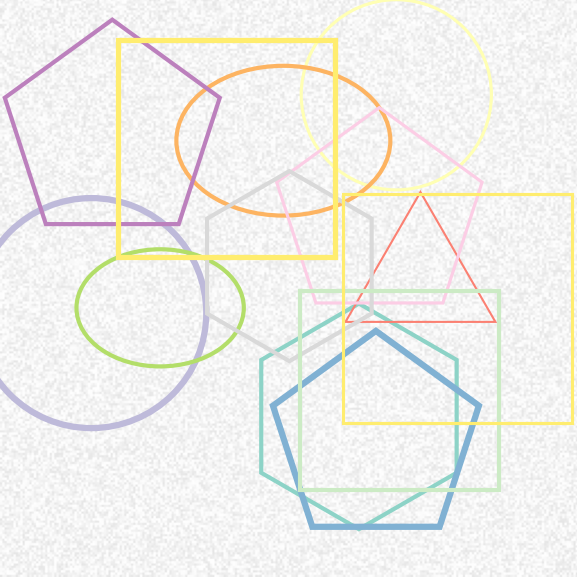[{"shape": "hexagon", "thickness": 2, "radius": 0.98, "center": [0.622, 0.278]}, {"shape": "circle", "thickness": 1.5, "radius": 0.82, "center": [0.686, 0.835]}, {"shape": "circle", "thickness": 3, "radius": 1.0, "center": [0.158, 0.457]}, {"shape": "triangle", "thickness": 1, "radius": 0.75, "center": [0.728, 0.517]}, {"shape": "pentagon", "thickness": 3, "radius": 0.94, "center": [0.651, 0.239]}, {"shape": "oval", "thickness": 2, "radius": 0.93, "center": [0.491, 0.756]}, {"shape": "oval", "thickness": 2, "radius": 0.72, "center": [0.277, 0.466]}, {"shape": "pentagon", "thickness": 1.5, "radius": 0.94, "center": [0.657, 0.626]}, {"shape": "hexagon", "thickness": 2, "radius": 0.82, "center": [0.501, 0.538]}, {"shape": "pentagon", "thickness": 2, "radius": 0.98, "center": [0.194, 0.769]}, {"shape": "square", "thickness": 2, "radius": 0.86, "center": [0.691, 0.322]}, {"shape": "square", "thickness": 1.5, "radius": 0.99, "center": [0.792, 0.465]}, {"shape": "square", "thickness": 2.5, "radius": 0.94, "center": [0.393, 0.742]}]